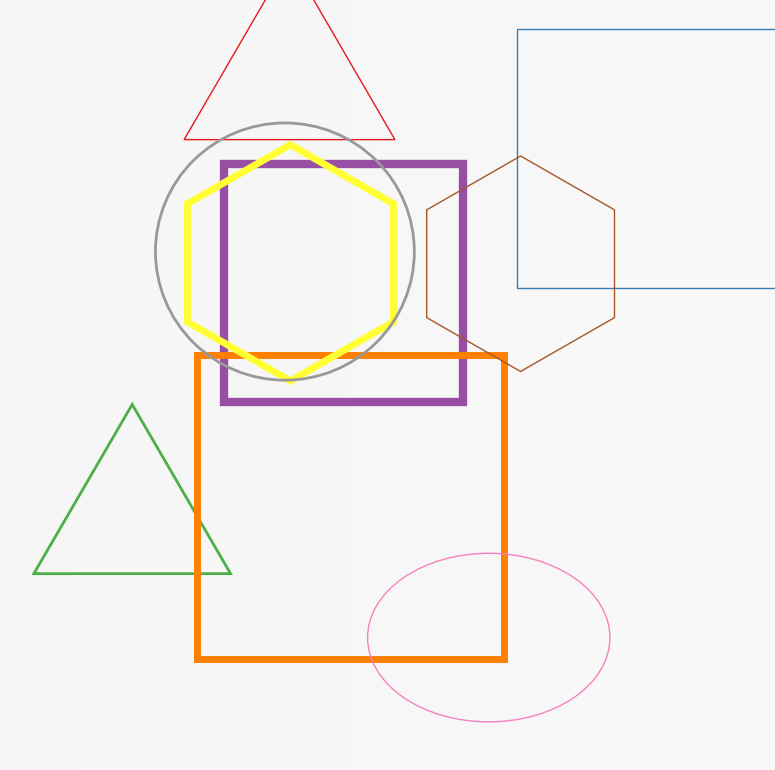[{"shape": "triangle", "thickness": 0.5, "radius": 0.79, "center": [0.374, 0.897]}, {"shape": "square", "thickness": 0.5, "radius": 0.84, "center": [0.836, 0.794]}, {"shape": "triangle", "thickness": 1, "radius": 0.73, "center": [0.171, 0.328]}, {"shape": "square", "thickness": 3, "radius": 0.77, "center": [0.444, 0.632]}, {"shape": "square", "thickness": 2.5, "radius": 0.99, "center": [0.452, 0.342]}, {"shape": "hexagon", "thickness": 2.5, "radius": 0.77, "center": [0.375, 0.659]}, {"shape": "hexagon", "thickness": 0.5, "radius": 0.7, "center": [0.672, 0.657]}, {"shape": "oval", "thickness": 0.5, "radius": 0.78, "center": [0.631, 0.172]}, {"shape": "circle", "thickness": 1, "radius": 0.84, "center": [0.368, 0.673]}]